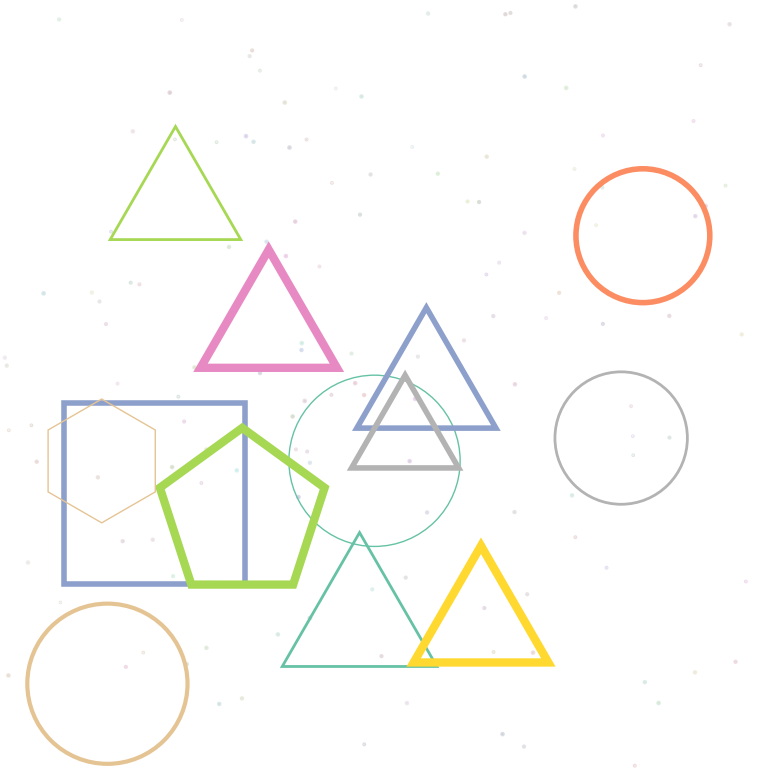[{"shape": "circle", "thickness": 0.5, "radius": 0.56, "center": [0.486, 0.402]}, {"shape": "triangle", "thickness": 1, "radius": 0.58, "center": [0.467, 0.192]}, {"shape": "circle", "thickness": 2, "radius": 0.43, "center": [0.835, 0.694]}, {"shape": "triangle", "thickness": 2, "radius": 0.52, "center": [0.554, 0.496]}, {"shape": "square", "thickness": 2, "radius": 0.59, "center": [0.201, 0.359]}, {"shape": "triangle", "thickness": 3, "radius": 0.51, "center": [0.349, 0.573]}, {"shape": "pentagon", "thickness": 3, "radius": 0.56, "center": [0.315, 0.332]}, {"shape": "triangle", "thickness": 1, "radius": 0.49, "center": [0.228, 0.738]}, {"shape": "triangle", "thickness": 3, "radius": 0.51, "center": [0.625, 0.19]}, {"shape": "hexagon", "thickness": 0.5, "radius": 0.4, "center": [0.132, 0.401]}, {"shape": "circle", "thickness": 1.5, "radius": 0.52, "center": [0.139, 0.112]}, {"shape": "triangle", "thickness": 2, "radius": 0.4, "center": [0.526, 0.432]}, {"shape": "circle", "thickness": 1, "radius": 0.43, "center": [0.807, 0.431]}]